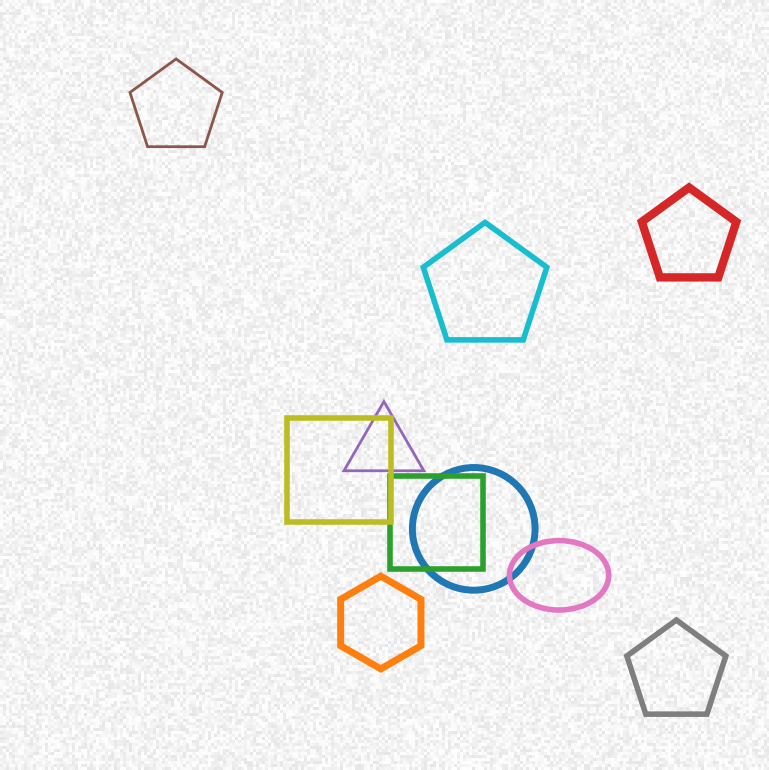[{"shape": "circle", "thickness": 2.5, "radius": 0.4, "center": [0.615, 0.313]}, {"shape": "hexagon", "thickness": 2.5, "radius": 0.3, "center": [0.495, 0.192]}, {"shape": "square", "thickness": 2, "radius": 0.3, "center": [0.567, 0.321]}, {"shape": "pentagon", "thickness": 3, "radius": 0.32, "center": [0.895, 0.692]}, {"shape": "triangle", "thickness": 1, "radius": 0.3, "center": [0.499, 0.419]}, {"shape": "pentagon", "thickness": 1, "radius": 0.32, "center": [0.229, 0.86]}, {"shape": "oval", "thickness": 2, "radius": 0.32, "center": [0.726, 0.253]}, {"shape": "pentagon", "thickness": 2, "radius": 0.34, "center": [0.878, 0.127]}, {"shape": "square", "thickness": 2, "radius": 0.34, "center": [0.441, 0.39]}, {"shape": "pentagon", "thickness": 2, "radius": 0.42, "center": [0.63, 0.627]}]